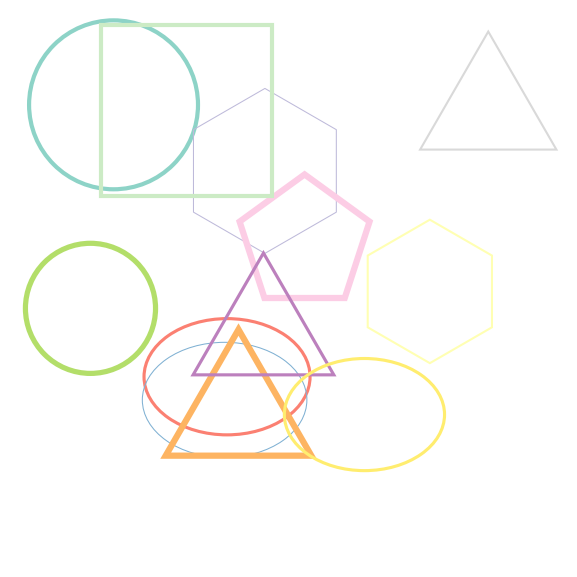[{"shape": "circle", "thickness": 2, "radius": 0.73, "center": [0.197, 0.818]}, {"shape": "hexagon", "thickness": 1, "radius": 0.62, "center": [0.744, 0.494]}, {"shape": "hexagon", "thickness": 0.5, "radius": 0.71, "center": [0.459, 0.703]}, {"shape": "oval", "thickness": 1.5, "radius": 0.72, "center": [0.393, 0.347]}, {"shape": "oval", "thickness": 0.5, "radius": 0.71, "center": [0.389, 0.307]}, {"shape": "triangle", "thickness": 3, "radius": 0.73, "center": [0.413, 0.283]}, {"shape": "circle", "thickness": 2.5, "radius": 0.56, "center": [0.157, 0.465]}, {"shape": "pentagon", "thickness": 3, "radius": 0.59, "center": [0.527, 0.579]}, {"shape": "triangle", "thickness": 1, "radius": 0.68, "center": [0.845, 0.808]}, {"shape": "triangle", "thickness": 1.5, "radius": 0.7, "center": [0.456, 0.42]}, {"shape": "square", "thickness": 2, "radius": 0.74, "center": [0.323, 0.808]}, {"shape": "oval", "thickness": 1.5, "radius": 0.69, "center": [0.631, 0.281]}]